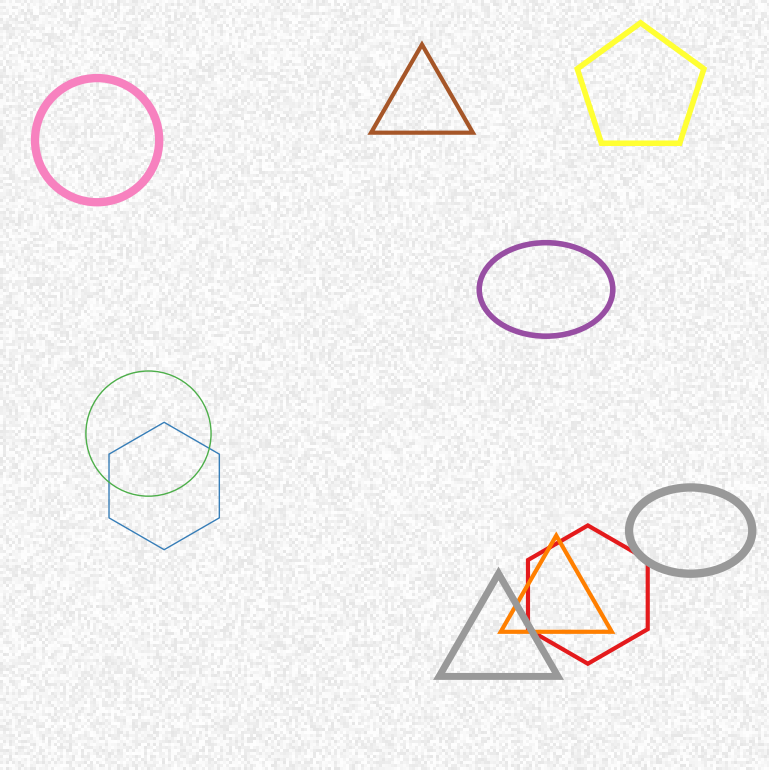[{"shape": "hexagon", "thickness": 1.5, "radius": 0.45, "center": [0.763, 0.228]}, {"shape": "hexagon", "thickness": 0.5, "radius": 0.41, "center": [0.213, 0.369]}, {"shape": "circle", "thickness": 0.5, "radius": 0.41, "center": [0.193, 0.437]}, {"shape": "oval", "thickness": 2, "radius": 0.43, "center": [0.709, 0.624]}, {"shape": "triangle", "thickness": 1.5, "radius": 0.42, "center": [0.722, 0.221]}, {"shape": "pentagon", "thickness": 2, "radius": 0.43, "center": [0.832, 0.884]}, {"shape": "triangle", "thickness": 1.5, "radius": 0.38, "center": [0.548, 0.866]}, {"shape": "circle", "thickness": 3, "radius": 0.4, "center": [0.126, 0.818]}, {"shape": "oval", "thickness": 3, "radius": 0.4, "center": [0.897, 0.311]}, {"shape": "triangle", "thickness": 2.5, "radius": 0.45, "center": [0.647, 0.166]}]